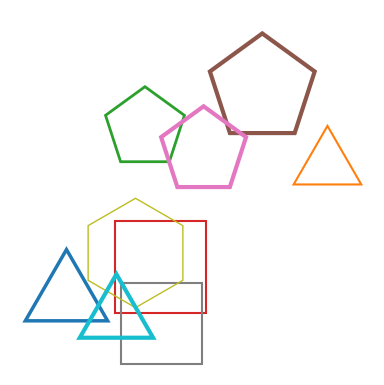[{"shape": "triangle", "thickness": 2.5, "radius": 0.62, "center": [0.173, 0.228]}, {"shape": "triangle", "thickness": 1.5, "radius": 0.51, "center": [0.851, 0.572]}, {"shape": "pentagon", "thickness": 2, "radius": 0.54, "center": [0.377, 0.667]}, {"shape": "square", "thickness": 1.5, "radius": 0.59, "center": [0.418, 0.307]}, {"shape": "pentagon", "thickness": 3, "radius": 0.72, "center": [0.681, 0.77]}, {"shape": "pentagon", "thickness": 3, "radius": 0.58, "center": [0.529, 0.608]}, {"shape": "square", "thickness": 1.5, "radius": 0.52, "center": [0.42, 0.16]}, {"shape": "hexagon", "thickness": 1, "radius": 0.71, "center": [0.352, 0.343]}, {"shape": "triangle", "thickness": 3, "radius": 0.55, "center": [0.302, 0.178]}]